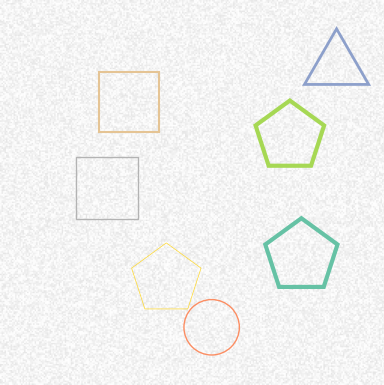[{"shape": "pentagon", "thickness": 3, "radius": 0.49, "center": [0.783, 0.335]}, {"shape": "circle", "thickness": 1, "radius": 0.36, "center": [0.55, 0.15]}, {"shape": "triangle", "thickness": 2, "radius": 0.48, "center": [0.874, 0.829]}, {"shape": "pentagon", "thickness": 3, "radius": 0.47, "center": [0.753, 0.645]}, {"shape": "pentagon", "thickness": 0.5, "radius": 0.47, "center": [0.432, 0.274]}, {"shape": "square", "thickness": 1.5, "radius": 0.39, "center": [0.335, 0.735]}, {"shape": "square", "thickness": 1, "radius": 0.4, "center": [0.278, 0.511]}]